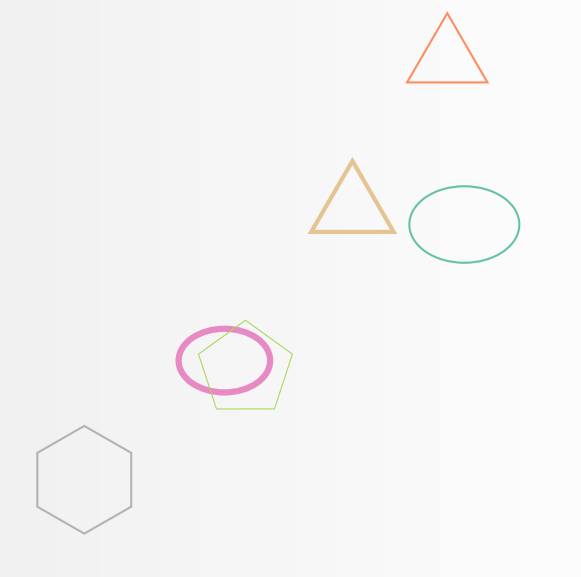[{"shape": "oval", "thickness": 1, "radius": 0.47, "center": [0.799, 0.61]}, {"shape": "triangle", "thickness": 1, "radius": 0.4, "center": [0.77, 0.896]}, {"shape": "oval", "thickness": 3, "radius": 0.39, "center": [0.386, 0.375]}, {"shape": "pentagon", "thickness": 0.5, "radius": 0.42, "center": [0.422, 0.36]}, {"shape": "triangle", "thickness": 2, "radius": 0.41, "center": [0.606, 0.638]}, {"shape": "hexagon", "thickness": 1, "radius": 0.47, "center": [0.145, 0.168]}]